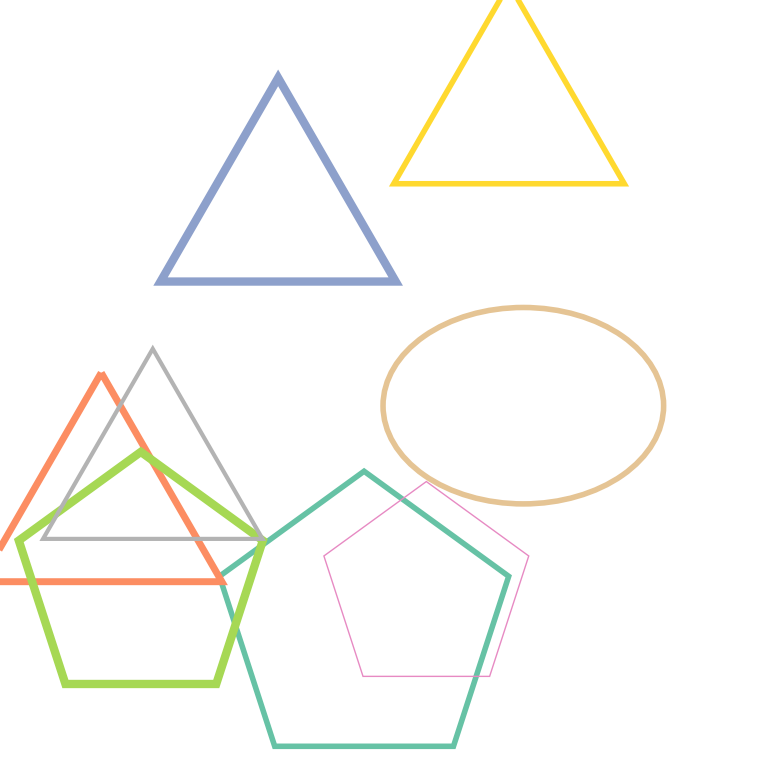[{"shape": "pentagon", "thickness": 2, "radius": 0.99, "center": [0.473, 0.191]}, {"shape": "triangle", "thickness": 2.5, "radius": 0.9, "center": [0.131, 0.335]}, {"shape": "triangle", "thickness": 3, "radius": 0.88, "center": [0.361, 0.723]}, {"shape": "pentagon", "thickness": 0.5, "radius": 0.7, "center": [0.554, 0.235]}, {"shape": "pentagon", "thickness": 3, "radius": 0.83, "center": [0.183, 0.247]}, {"shape": "triangle", "thickness": 2, "radius": 0.86, "center": [0.661, 0.848]}, {"shape": "oval", "thickness": 2, "radius": 0.91, "center": [0.68, 0.473]}, {"shape": "triangle", "thickness": 1.5, "radius": 0.82, "center": [0.198, 0.382]}]